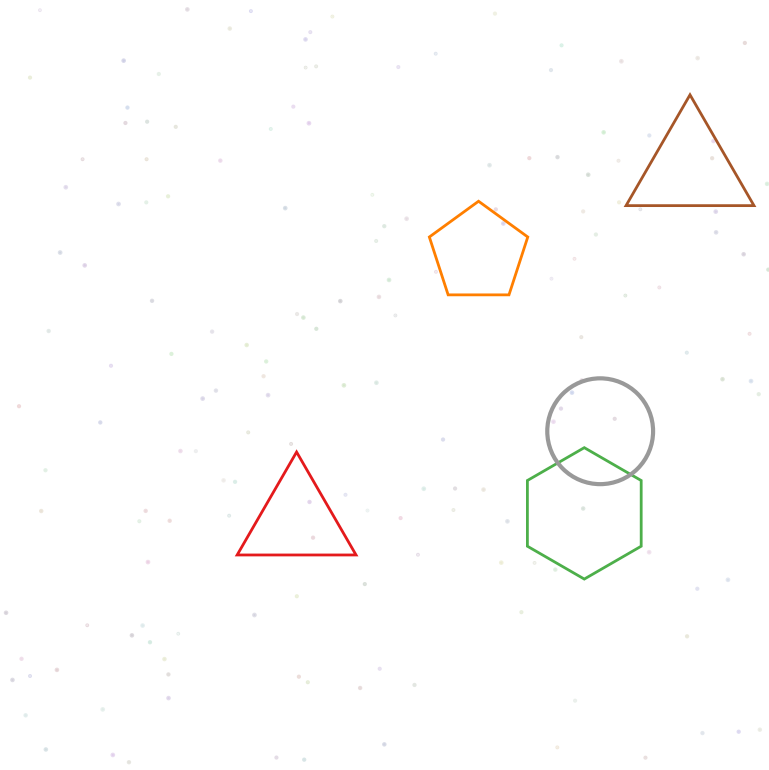[{"shape": "triangle", "thickness": 1, "radius": 0.45, "center": [0.385, 0.324]}, {"shape": "hexagon", "thickness": 1, "radius": 0.43, "center": [0.759, 0.333]}, {"shape": "pentagon", "thickness": 1, "radius": 0.34, "center": [0.622, 0.671]}, {"shape": "triangle", "thickness": 1, "radius": 0.48, "center": [0.896, 0.781]}, {"shape": "circle", "thickness": 1.5, "radius": 0.34, "center": [0.779, 0.44]}]